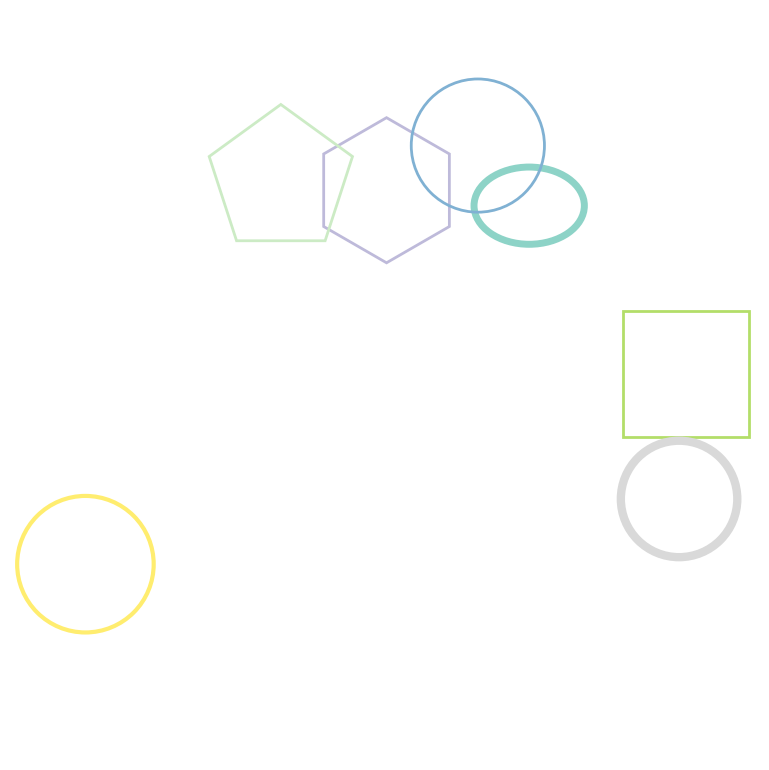[{"shape": "oval", "thickness": 2.5, "radius": 0.36, "center": [0.687, 0.733]}, {"shape": "hexagon", "thickness": 1, "radius": 0.47, "center": [0.502, 0.753]}, {"shape": "circle", "thickness": 1, "radius": 0.43, "center": [0.621, 0.811]}, {"shape": "square", "thickness": 1, "radius": 0.41, "center": [0.891, 0.514]}, {"shape": "circle", "thickness": 3, "radius": 0.38, "center": [0.882, 0.352]}, {"shape": "pentagon", "thickness": 1, "radius": 0.49, "center": [0.365, 0.766]}, {"shape": "circle", "thickness": 1.5, "radius": 0.44, "center": [0.111, 0.267]}]